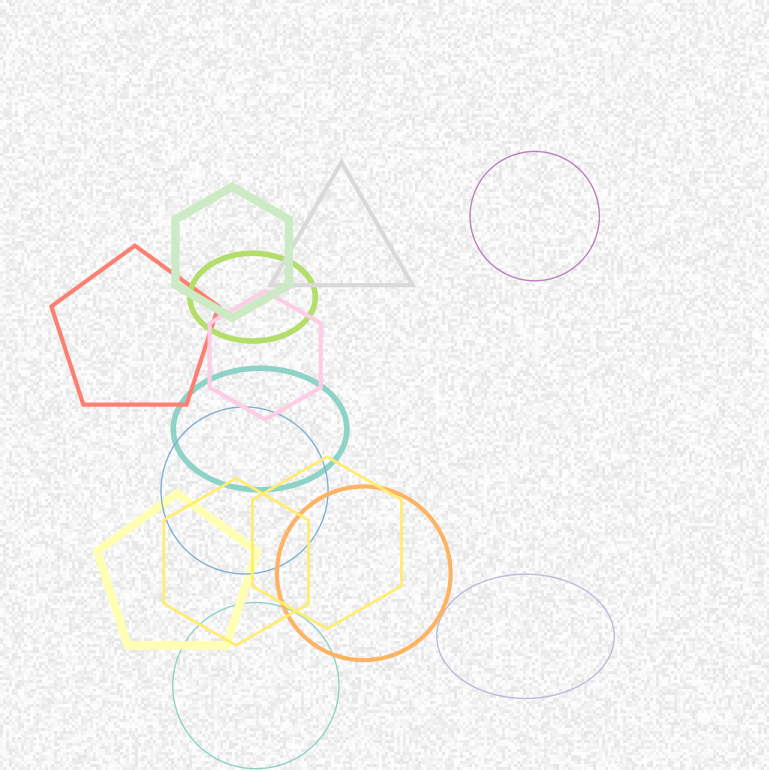[{"shape": "oval", "thickness": 2, "radius": 0.56, "center": [0.338, 0.443]}, {"shape": "circle", "thickness": 0.5, "radius": 0.54, "center": [0.332, 0.11]}, {"shape": "pentagon", "thickness": 3, "radius": 0.55, "center": [0.23, 0.25]}, {"shape": "oval", "thickness": 0.5, "radius": 0.58, "center": [0.682, 0.174]}, {"shape": "pentagon", "thickness": 1.5, "radius": 0.57, "center": [0.175, 0.567]}, {"shape": "circle", "thickness": 0.5, "radius": 0.54, "center": [0.318, 0.363]}, {"shape": "circle", "thickness": 1.5, "radius": 0.56, "center": [0.472, 0.255]}, {"shape": "oval", "thickness": 2, "radius": 0.41, "center": [0.328, 0.614]}, {"shape": "hexagon", "thickness": 1.5, "radius": 0.42, "center": [0.344, 0.539]}, {"shape": "triangle", "thickness": 1.5, "radius": 0.53, "center": [0.443, 0.683]}, {"shape": "circle", "thickness": 0.5, "radius": 0.42, "center": [0.694, 0.719]}, {"shape": "hexagon", "thickness": 3, "radius": 0.43, "center": [0.302, 0.672]}, {"shape": "hexagon", "thickness": 1, "radius": 0.54, "center": [0.307, 0.27]}, {"shape": "hexagon", "thickness": 1, "radius": 0.56, "center": [0.425, 0.295]}]